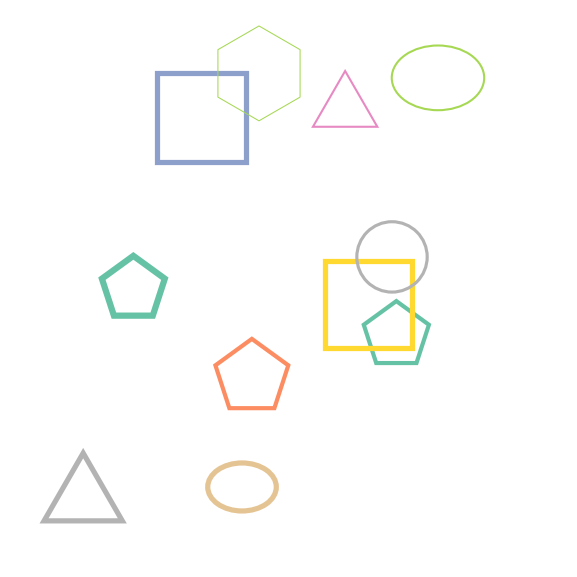[{"shape": "pentagon", "thickness": 3, "radius": 0.29, "center": [0.231, 0.499]}, {"shape": "pentagon", "thickness": 2, "radius": 0.3, "center": [0.686, 0.418]}, {"shape": "pentagon", "thickness": 2, "radius": 0.33, "center": [0.436, 0.346]}, {"shape": "square", "thickness": 2.5, "radius": 0.39, "center": [0.349, 0.796]}, {"shape": "triangle", "thickness": 1, "radius": 0.32, "center": [0.598, 0.812]}, {"shape": "hexagon", "thickness": 0.5, "radius": 0.41, "center": [0.448, 0.872]}, {"shape": "oval", "thickness": 1, "radius": 0.4, "center": [0.758, 0.864]}, {"shape": "square", "thickness": 2.5, "radius": 0.38, "center": [0.638, 0.472]}, {"shape": "oval", "thickness": 2.5, "radius": 0.3, "center": [0.419, 0.156]}, {"shape": "triangle", "thickness": 2.5, "radius": 0.39, "center": [0.144, 0.136]}, {"shape": "circle", "thickness": 1.5, "radius": 0.3, "center": [0.679, 0.554]}]